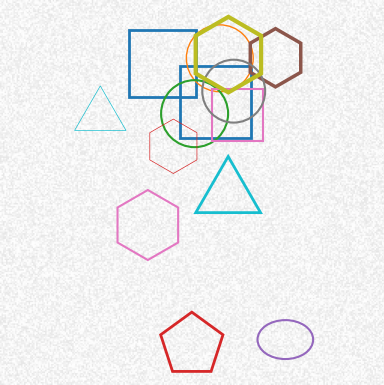[{"shape": "square", "thickness": 2, "radius": 0.44, "center": [0.422, 0.835]}, {"shape": "square", "thickness": 2, "radius": 0.47, "center": [0.56, 0.735]}, {"shape": "circle", "thickness": 1, "radius": 0.43, "center": [0.571, 0.849]}, {"shape": "circle", "thickness": 1.5, "radius": 0.44, "center": [0.505, 0.705]}, {"shape": "pentagon", "thickness": 2, "radius": 0.43, "center": [0.498, 0.104]}, {"shape": "hexagon", "thickness": 0.5, "radius": 0.35, "center": [0.45, 0.62]}, {"shape": "oval", "thickness": 1.5, "radius": 0.36, "center": [0.741, 0.118]}, {"shape": "hexagon", "thickness": 2.5, "radius": 0.38, "center": [0.716, 0.85]}, {"shape": "square", "thickness": 1.5, "radius": 0.33, "center": [0.617, 0.701]}, {"shape": "hexagon", "thickness": 1.5, "radius": 0.45, "center": [0.384, 0.416]}, {"shape": "circle", "thickness": 1.5, "radius": 0.41, "center": [0.607, 0.763]}, {"shape": "hexagon", "thickness": 3, "radius": 0.49, "center": [0.593, 0.858]}, {"shape": "triangle", "thickness": 2, "radius": 0.49, "center": [0.593, 0.496]}, {"shape": "triangle", "thickness": 0.5, "radius": 0.39, "center": [0.261, 0.7]}]